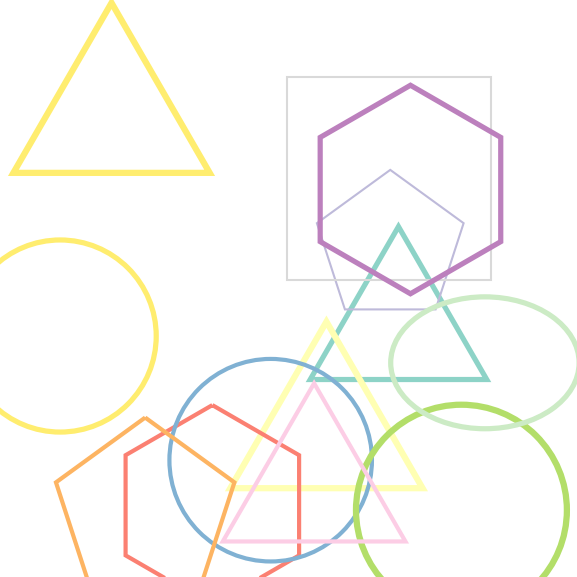[{"shape": "triangle", "thickness": 2.5, "radius": 0.88, "center": [0.69, 0.43]}, {"shape": "triangle", "thickness": 3, "radius": 0.96, "center": [0.565, 0.25]}, {"shape": "pentagon", "thickness": 1, "radius": 0.67, "center": [0.676, 0.571]}, {"shape": "hexagon", "thickness": 2, "radius": 0.87, "center": [0.368, 0.124]}, {"shape": "circle", "thickness": 2, "radius": 0.88, "center": [0.469, 0.202]}, {"shape": "pentagon", "thickness": 2, "radius": 0.81, "center": [0.251, 0.114]}, {"shape": "circle", "thickness": 3, "radius": 0.91, "center": [0.799, 0.116]}, {"shape": "triangle", "thickness": 2, "radius": 0.91, "center": [0.544, 0.153]}, {"shape": "square", "thickness": 1, "radius": 0.88, "center": [0.674, 0.69]}, {"shape": "hexagon", "thickness": 2.5, "radius": 0.9, "center": [0.711, 0.671]}, {"shape": "oval", "thickness": 2.5, "radius": 0.82, "center": [0.84, 0.371]}, {"shape": "triangle", "thickness": 3, "radius": 0.98, "center": [0.193, 0.798]}, {"shape": "circle", "thickness": 2.5, "radius": 0.83, "center": [0.104, 0.417]}]